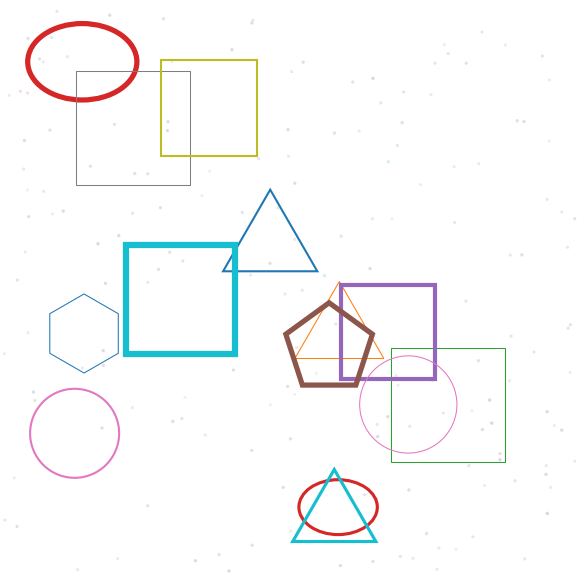[{"shape": "triangle", "thickness": 1, "radius": 0.47, "center": [0.468, 0.576]}, {"shape": "hexagon", "thickness": 0.5, "radius": 0.34, "center": [0.146, 0.422]}, {"shape": "triangle", "thickness": 0.5, "radius": 0.44, "center": [0.588, 0.423]}, {"shape": "square", "thickness": 0.5, "radius": 0.49, "center": [0.775, 0.298]}, {"shape": "oval", "thickness": 1.5, "radius": 0.34, "center": [0.585, 0.121]}, {"shape": "oval", "thickness": 2.5, "radius": 0.47, "center": [0.142, 0.892]}, {"shape": "square", "thickness": 2, "radius": 0.41, "center": [0.671, 0.425]}, {"shape": "pentagon", "thickness": 2.5, "radius": 0.39, "center": [0.57, 0.396]}, {"shape": "circle", "thickness": 1, "radius": 0.39, "center": [0.129, 0.249]}, {"shape": "circle", "thickness": 0.5, "radius": 0.42, "center": [0.707, 0.299]}, {"shape": "square", "thickness": 0.5, "radius": 0.49, "center": [0.231, 0.777]}, {"shape": "square", "thickness": 1, "radius": 0.42, "center": [0.362, 0.812]}, {"shape": "square", "thickness": 3, "radius": 0.47, "center": [0.312, 0.48]}, {"shape": "triangle", "thickness": 1.5, "radius": 0.42, "center": [0.579, 0.103]}]